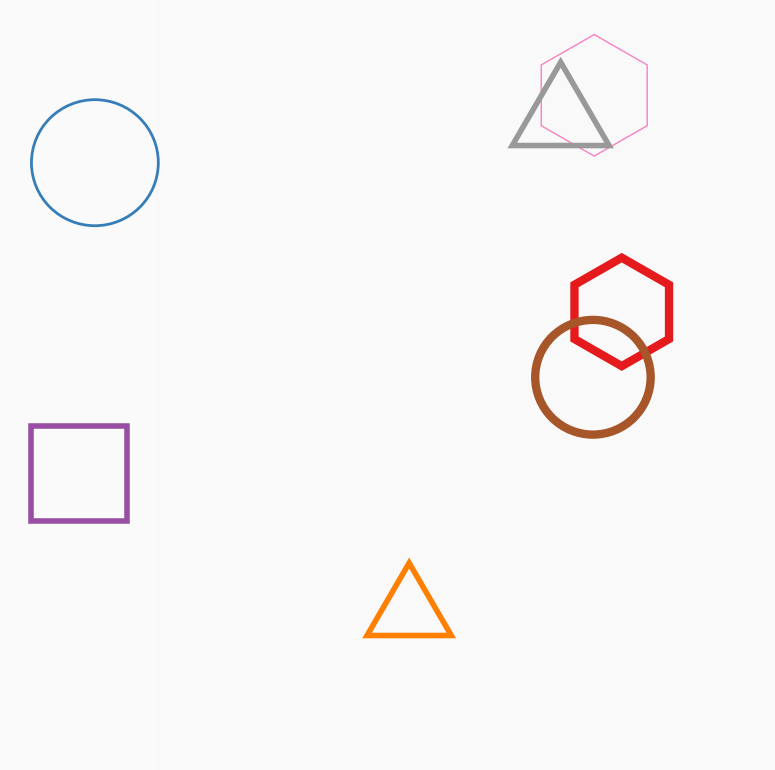[{"shape": "hexagon", "thickness": 3, "radius": 0.35, "center": [0.802, 0.595]}, {"shape": "circle", "thickness": 1, "radius": 0.41, "center": [0.122, 0.789]}, {"shape": "square", "thickness": 2, "radius": 0.31, "center": [0.102, 0.385]}, {"shape": "triangle", "thickness": 2, "radius": 0.31, "center": [0.528, 0.206]}, {"shape": "circle", "thickness": 3, "radius": 0.37, "center": [0.765, 0.51]}, {"shape": "hexagon", "thickness": 0.5, "radius": 0.39, "center": [0.767, 0.876]}, {"shape": "triangle", "thickness": 2, "radius": 0.36, "center": [0.723, 0.847]}]